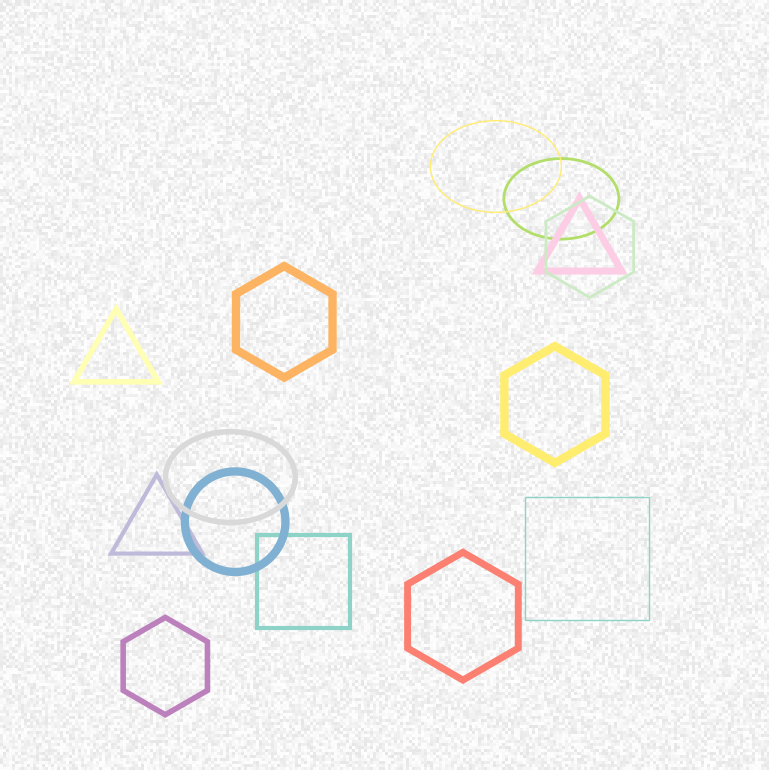[{"shape": "square", "thickness": 1.5, "radius": 0.3, "center": [0.394, 0.245]}, {"shape": "square", "thickness": 0.5, "radius": 0.4, "center": [0.762, 0.275]}, {"shape": "triangle", "thickness": 2, "radius": 0.32, "center": [0.151, 0.536]}, {"shape": "triangle", "thickness": 1.5, "radius": 0.34, "center": [0.204, 0.315]}, {"shape": "hexagon", "thickness": 2.5, "radius": 0.41, "center": [0.601, 0.2]}, {"shape": "circle", "thickness": 3, "radius": 0.33, "center": [0.305, 0.322]}, {"shape": "hexagon", "thickness": 3, "radius": 0.36, "center": [0.369, 0.582]}, {"shape": "oval", "thickness": 1, "radius": 0.37, "center": [0.729, 0.742]}, {"shape": "triangle", "thickness": 2.5, "radius": 0.32, "center": [0.753, 0.68]}, {"shape": "oval", "thickness": 2, "radius": 0.42, "center": [0.299, 0.38]}, {"shape": "hexagon", "thickness": 2, "radius": 0.32, "center": [0.215, 0.135]}, {"shape": "hexagon", "thickness": 1, "radius": 0.33, "center": [0.766, 0.68]}, {"shape": "oval", "thickness": 0.5, "radius": 0.43, "center": [0.644, 0.784]}, {"shape": "hexagon", "thickness": 3, "radius": 0.38, "center": [0.721, 0.475]}]